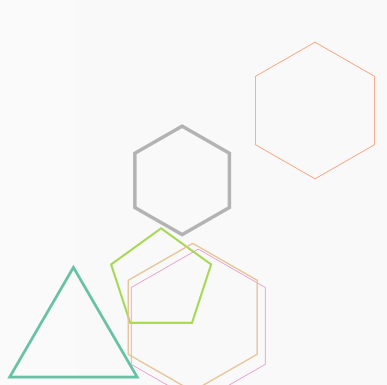[{"shape": "triangle", "thickness": 2, "radius": 0.95, "center": [0.189, 0.116]}, {"shape": "hexagon", "thickness": 0.5, "radius": 0.89, "center": [0.813, 0.713]}, {"shape": "hexagon", "thickness": 0.5, "radius": 1.0, "center": [0.512, 0.153]}, {"shape": "pentagon", "thickness": 1.5, "radius": 0.68, "center": [0.416, 0.271]}, {"shape": "hexagon", "thickness": 1, "radius": 0.96, "center": [0.497, 0.176]}, {"shape": "hexagon", "thickness": 2.5, "radius": 0.7, "center": [0.47, 0.531]}]